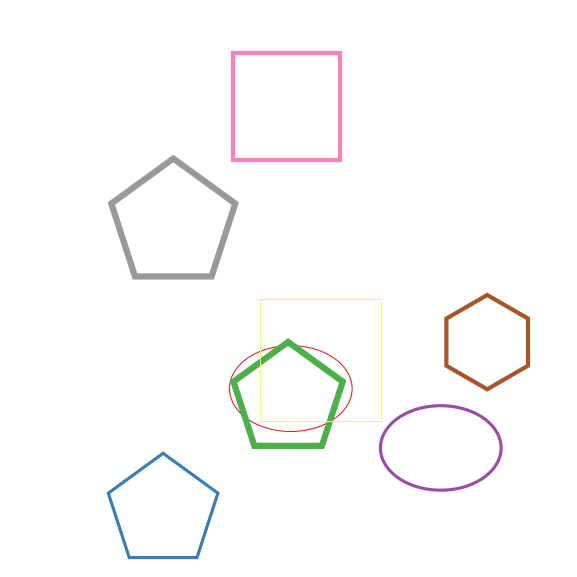[{"shape": "oval", "thickness": 0.5, "radius": 0.53, "center": [0.504, 0.326]}, {"shape": "pentagon", "thickness": 1.5, "radius": 0.5, "center": [0.282, 0.114]}, {"shape": "pentagon", "thickness": 3, "radius": 0.5, "center": [0.499, 0.308]}, {"shape": "oval", "thickness": 1.5, "radius": 0.52, "center": [0.763, 0.223]}, {"shape": "square", "thickness": 0.5, "radius": 0.53, "center": [0.555, 0.376]}, {"shape": "hexagon", "thickness": 2, "radius": 0.41, "center": [0.844, 0.407]}, {"shape": "square", "thickness": 2, "radius": 0.46, "center": [0.496, 0.814]}, {"shape": "pentagon", "thickness": 3, "radius": 0.56, "center": [0.3, 0.612]}]